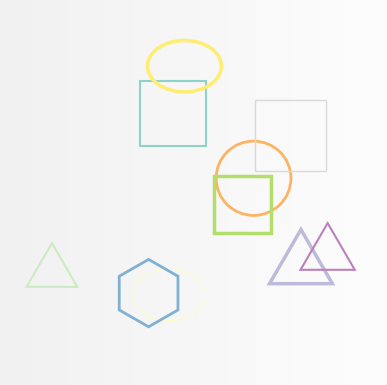[{"shape": "square", "thickness": 1.5, "radius": 0.42, "center": [0.447, 0.706]}, {"shape": "oval", "thickness": 0.5, "radius": 0.48, "center": [0.436, 0.234]}, {"shape": "triangle", "thickness": 2.5, "radius": 0.47, "center": [0.777, 0.31]}, {"shape": "hexagon", "thickness": 2, "radius": 0.44, "center": [0.383, 0.239]}, {"shape": "circle", "thickness": 2, "radius": 0.48, "center": [0.654, 0.537]}, {"shape": "square", "thickness": 2.5, "radius": 0.37, "center": [0.626, 0.47]}, {"shape": "square", "thickness": 1, "radius": 0.46, "center": [0.75, 0.648]}, {"shape": "triangle", "thickness": 1.5, "radius": 0.4, "center": [0.846, 0.34]}, {"shape": "triangle", "thickness": 1.5, "radius": 0.38, "center": [0.134, 0.293]}, {"shape": "oval", "thickness": 2.5, "radius": 0.48, "center": [0.476, 0.828]}]